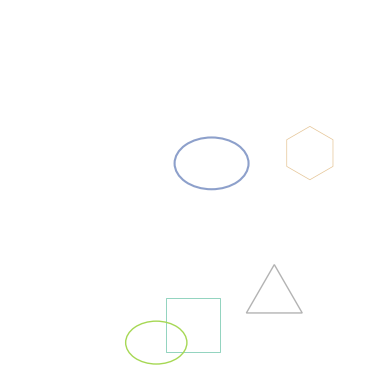[{"shape": "square", "thickness": 0.5, "radius": 0.35, "center": [0.502, 0.155]}, {"shape": "oval", "thickness": 1.5, "radius": 0.48, "center": [0.55, 0.576]}, {"shape": "oval", "thickness": 1, "radius": 0.4, "center": [0.406, 0.11]}, {"shape": "hexagon", "thickness": 0.5, "radius": 0.35, "center": [0.805, 0.602]}, {"shape": "triangle", "thickness": 1, "radius": 0.42, "center": [0.712, 0.229]}]